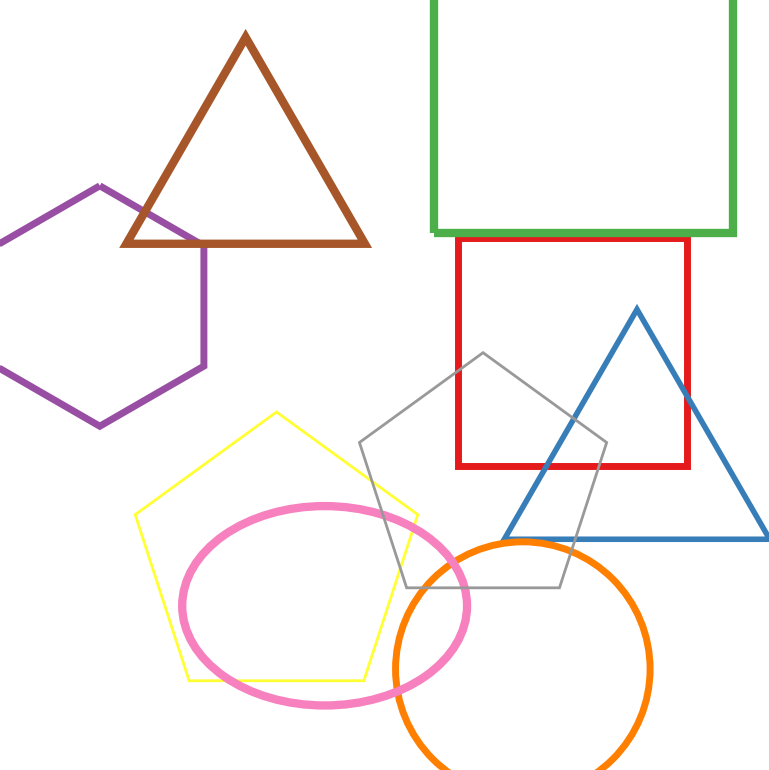[{"shape": "square", "thickness": 2.5, "radius": 0.74, "center": [0.743, 0.543]}, {"shape": "triangle", "thickness": 2, "radius": 1.0, "center": [0.827, 0.399]}, {"shape": "square", "thickness": 3, "radius": 0.97, "center": [0.758, 0.892]}, {"shape": "hexagon", "thickness": 2.5, "radius": 0.78, "center": [0.13, 0.603]}, {"shape": "circle", "thickness": 2.5, "radius": 0.83, "center": [0.679, 0.131]}, {"shape": "pentagon", "thickness": 1, "radius": 0.96, "center": [0.359, 0.272]}, {"shape": "triangle", "thickness": 3, "radius": 0.89, "center": [0.319, 0.773]}, {"shape": "oval", "thickness": 3, "radius": 0.92, "center": [0.422, 0.213]}, {"shape": "pentagon", "thickness": 1, "radius": 0.84, "center": [0.627, 0.373]}]